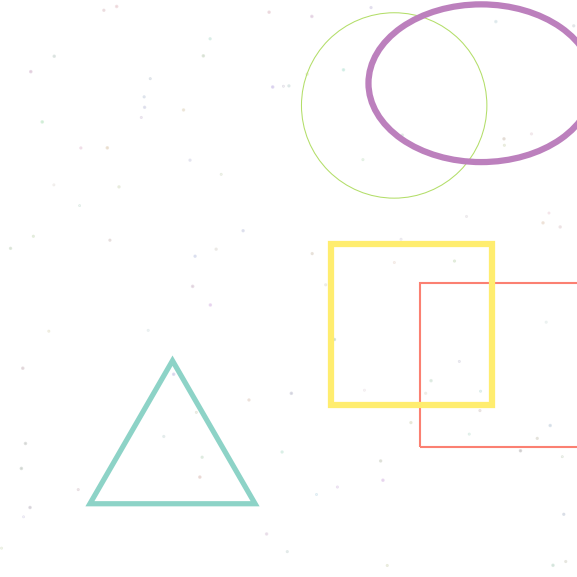[{"shape": "triangle", "thickness": 2.5, "radius": 0.83, "center": [0.299, 0.209]}, {"shape": "square", "thickness": 1, "radius": 0.71, "center": [0.87, 0.367]}, {"shape": "circle", "thickness": 0.5, "radius": 0.8, "center": [0.683, 0.817]}, {"shape": "oval", "thickness": 3, "radius": 0.98, "center": [0.833, 0.855]}, {"shape": "square", "thickness": 3, "radius": 0.7, "center": [0.712, 0.437]}]